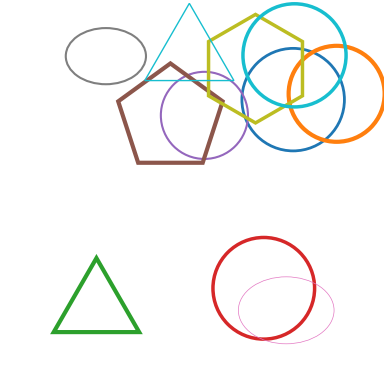[{"shape": "circle", "thickness": 2, "radius": 0.67, "center": [0.761, 0.741]}, {"shape": "circle", "thickness": 3, "radius": 0.62, "center": [0.874, 0.756]}, {"shape": "triangle", "thickness": 3, "radius": 0.64, "center": [0.251, 0.201]}, {"shape": "circle", "thickness": 2.5, "radius": 0.66, "center": [0.685, 0.251]}, {"shape": "circle", "thickness": 1.5, "radius": 0.57, "center": [0.531, 0.7]}, {"shape": "pentagon", "thickness": 3, "radius": 0.71, "center": [0.443, 0.693]}, {"shape": "oval", "thickness": 0.5, "radius": 0.62, "center": [0.743, 0.194]}, {"shape": "oval", "thickness": 1.5, "radius": 0.52, "center": [0.275, 0.854]}, {"shape": "hexagon", "thickness": 2.5, "radius": 0.7, "center": [0.664, 0.822]}, {"shape": "triangle", "thickness": 1, "radius": 0.67, "center": [0.492, 0.858]}, {"shape": "circle", "thickness": 2.5, "radius": 0.67, "center": [0.765, 0.856]}]